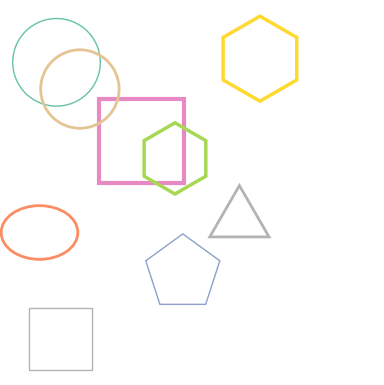[{"shape": "circle", "thickness": 1, "radius": 0.57, "center": [0.147, 0.838]}, {"shape": "oval", "thickness": 2, "radius": 0.5, "center": [0.103, 0.396]}, {"shape": "pentagon", "thickness": 1, "radius": 0.51, "center": [0.475, 0.291]}, {"shape": "square", "thickness": 3, "radius": 0.55, "center": [0.368, 0.634]}, {"shape": "hexagon", "thickness": 2.5, "radius": 0.46, "center": [0.454, 0.589]}, {"shape": "hexagon", "thickness": 2.5, "radius": 0.55, "center": [0.675, 0.848]}, {"shape": "circle", "thickness": 2, "radius": 0.51, "center": [0.207, 0.769]}, {"shape": "triangle", "thickness": 2, "radius": 0.44, "center": [0.622, 0.429]}, {"shape": "square", "thickness": 1, "radius": 0.41, "center": [0.158, 0.12]}]